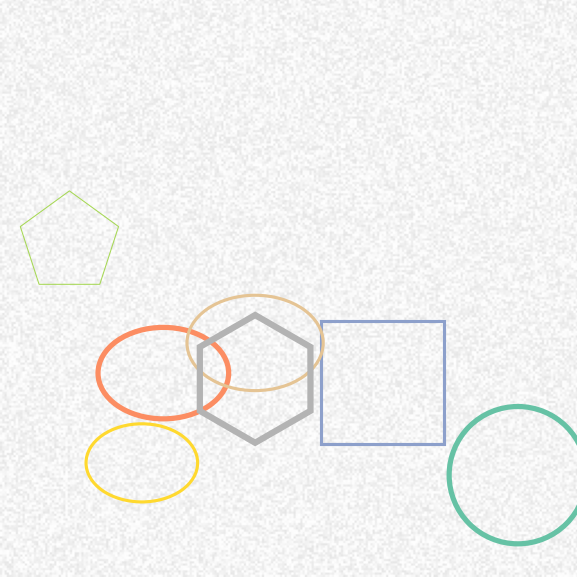[{"shape": "circle", "thickness": 2.5, "radius": 0.59, "center": [0.897, 0.176]}, {"shape": "oval", "thickness": 2.5, "radius": 0.57, "center": [0.283, 0.353]}, {"shape": "square", "thickness": 1.5, "radius": 0.53, "center": [0.663, 0.337]}, {"shape": "pentagon", "thickness": 0.5, "radius": 0.45, "center": [0.12, 0.579]}, {"shape": "oval", "thickness": 1.5, "radius": 0.48, "center": [0.246, 0.198]}, {"shape": "oval", "thickness": 1.5, "radius": 0.59, "center": [0.442, 0.405]}, {"shape": "hexagon", "thickness": 3, "radius": 0.55, "center": [0.442, 0.343]}]